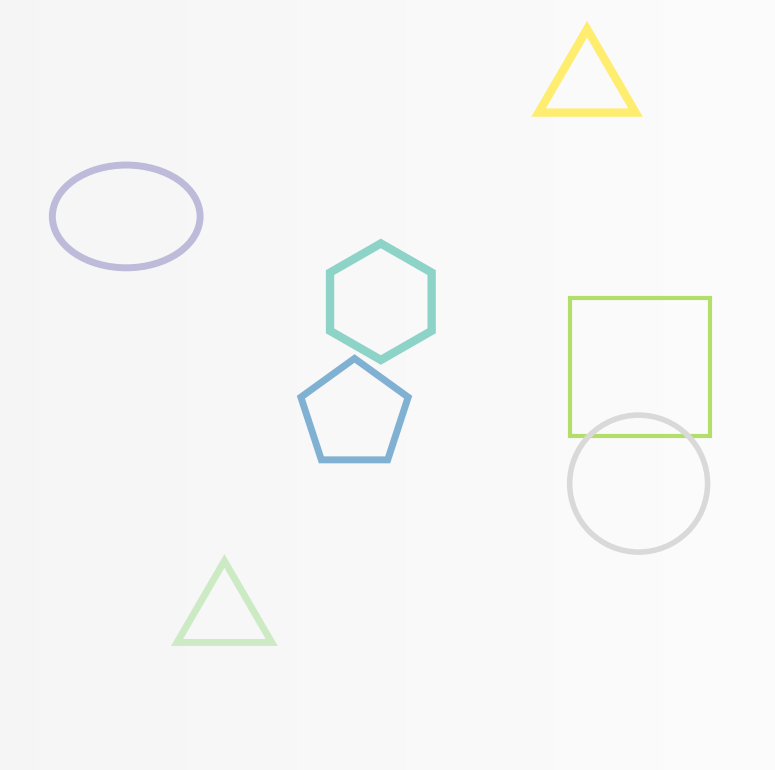[{"shape": "hexagon", "thickness": 3, "radius": 0.38, "center": [0.491, 0.608]}, {"shape": "oval", "thickness": 2.5, "radius": 0.48, "center": [0.163, 0.719]}, {"shape": "pentagon", "thickness": 2.5, "radius": 0.36, "center": [0.457, 0.462]}, {"shape": "square", "thickness": 1.5, "radius": 0.45, "center": [0.826, 0.523]}, {"shape": "circle", "thickness": 2, "radius": 0.44, "center": [0.824, 0.372]}, {"shape": "triangle", "thickness": 2.5, "radius": 0.35, "center": [0.29, 0.201]}, {"shape": "triangle", "thickness": 3, "radius": 0.36, "center": [0.758, 0.89]}]